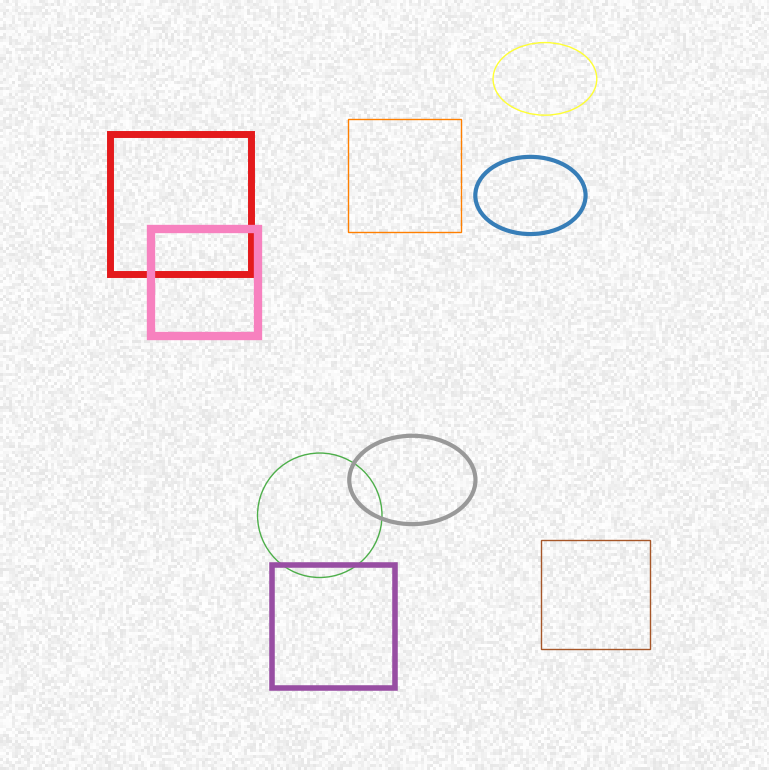[{"shape": "square", "thickness": 2.5, "radius": 0.46, "center": [0.235, 0.735]}, {"shape": "oval", "thickness": 1.5, "radius": 0.36, "center": [0.689, 0.746]}, {"shape": "circle", "thickness": 0.5, "radius": 0.4, "center": [0.415, 0.331]}, {"shape": "square", "thickness": 2, "radius": 0.4, "center": [0.433, 0.187]}, {"shape": "square", "thickness": 0.5, "radius": 0.37, "center": [0.525, 0.772]}, {"shape": "oval", "thickness": 0.5, "radius": 0.34, "center": [0.708, 0.898]}, {"shape": "square", "thickness": 0.5, "radius": 0.35, "center": [0.773, 0.228]}, {"shape": "square", "thickness": 3, "radius": 0.35, "center": [0.266, 0.633]}, {"shape": "oval", "thickness": 1.5, "radius": 0.41, "center": [0.536, 0.377]}]